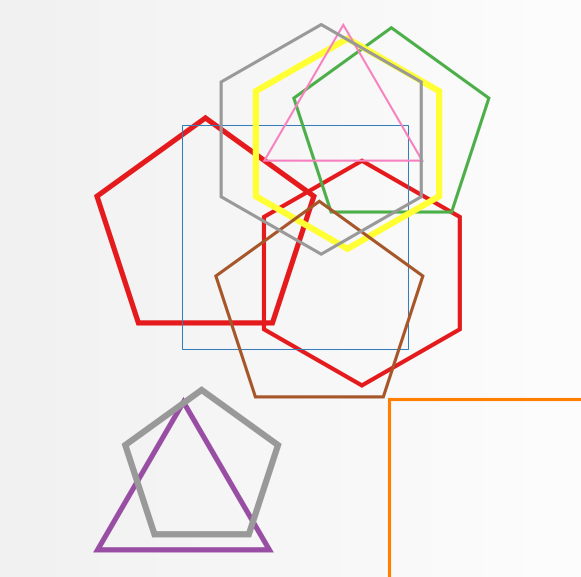[{"shape": "pentagon", "thickness": 2.5, "radius": 0.98, "center": [0.353, 0.599]}, {"shape": "hexagon", "thickness": 2, "radius": 0.97, "center": [0.623, 0.526]}, {"shape": "square", "thickness": 0.5, "radius": 0.97, "center": [0.508, 0.589]}, {"shape": "pentagon", "thickness": 1.5, "radius": 0.88, "center": [0.673, 0.775]}, {"shape": "triangle", "thickness": 2.5, "radius": 0.85, "center": [0.316, 0.132]}, {"shape": "square", "thickness": 1.5, "radius": 0.92, "center": [0.853, 0.125]}, {"shape": "hexagon", "thickness": 3, "radius": 0.91, "center": [0.598, 0.75]}, {"shape": "pentagon", "thickness": 1.5, "radius": 0.94, "center": [0.549, 0.463]}, {"shape": "triangle", "thickness": 1, "radius": 0.78, "center": [0.591, 0.799]}, {"shape": "hexagon", "thickness": 1.5, "radius": 0.99, "center": [0.553, 0.758]}, {"shape": "pentagon", "thickness": 3, "radius": 0.69, "center": [0.347, 0.186]}]